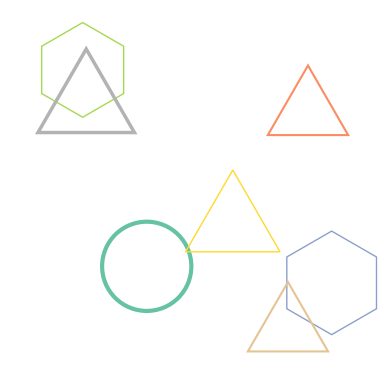[{"shape": "circle", "thickness": 3, "radius": 0.58, "center": [0.381, 0.308]}, {"shape": "triangle", "thickness": 1.5, "radius": 0.6, "center": [0.8, 0.709]}, {"shape": "hexagon", "thickness": 1, "radius": 0.67, "center": [0.861, 0.265]}, {"shape": "hexagon", "thickness": 1, "radius": 0.61, "center": [0.215, 0.818]}, {"shape": "triangle", "thickness": 1, "radius": 0.71, "center": [0.605, 0.417]}, {"shape": "triangle", "thickness": 1.5, "radius": 0.6, "center": [0.748, 0.147]}, {"shape": "triangle", "thickness": 2.5, "radius": 0.72, "center": [0.224, 0.728]}]